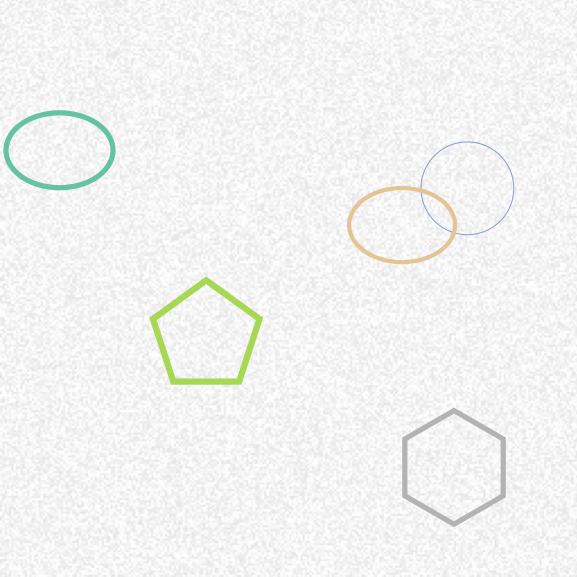[{"shape": "oval", "thickness": 2.5, "radius": 0.46, "center": [0.103, 0.739]}, {"shape": "circle", "thickness": 0.5, "radius": 0.4, "center": [0.809, 0.673]}, {"shape": "pentagon", "thickness": 3, "radius": 0.48, "center": [0.357, 0.417]}, {"shape": "oval", "thickness": 2, "radius": 0.46, "center": [0.696, 0.609]}, {"shape": "hexagon", "thickness": 2.5, "radius": 0.49, "center": [0.786, 0.19]}]